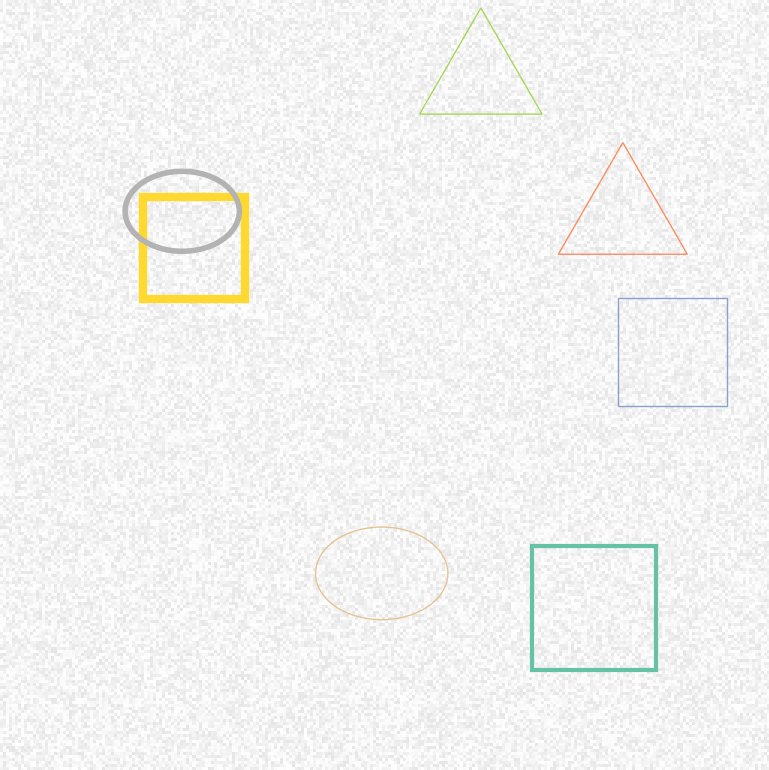[{"shape": "square", "thickness": 1.5, "radius": 0.4, "center": [0.772, 0.21]}, {"shape": "triangle", "thickness": 0.5, "radius": 0.48, "center": [0.809, 0.718]}, {"shape": "square", "thickness": 0.5, "radius": 0.35, "center": [0.873, 0.543]}, {"shape": "triangle", "thickness": 0.5, "radius": 0.46, "center": [0.624, 0.898]}, {"shape": "square", "thickness": 3, "radius": 0.33, "center": [0.252, 0.678]}, {"shape": "oval", "thickness": 0.5, "radius": 0.43, "center": [0.496, 0.255]}, {"shape": "oval", "thickness": 2, "radius": 0.37, "center": [0.237, 0.726]}]